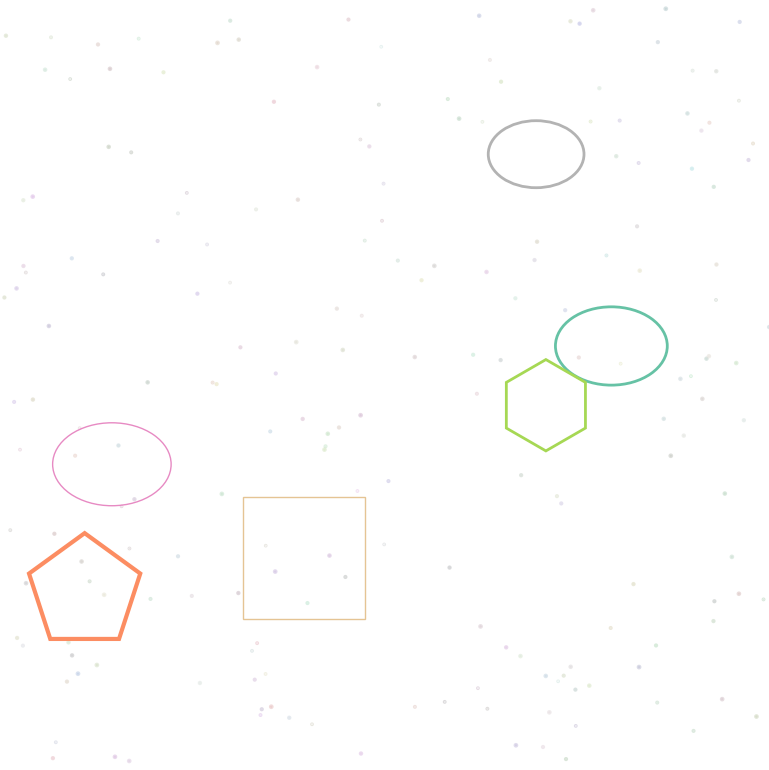[{"shape": "oval", "thickness": 1, "radius": 0.36, "center": [0.794, 0.551]}, {"shape": "pentagon", "thickness": 1.5, "radius": 0.38, "center": [0.11, 0.232]}, {"shape": "oval", "thickness": 0.5, "radius": 0.38, "center": [0.145, 0.397]}, {"shape": "hexagon", "thickness": 1, "radius": 0.3, "center": [0.709, 0.474]}, {"shape": "square", "thickness": 0.5, "radius": 0.4, "center": [0.394, 0.276]}, {"shape": "oval", "thickness": 1, "radius": 0.31, "center": [0.696, 0.8]}]